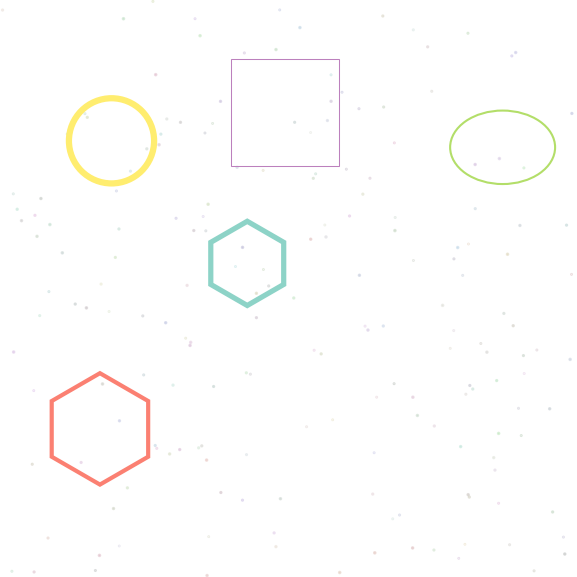[{"shape": "hexagon", "thickness": 2.5, "radius": 0.36, "center": [0.428, 0.543]}, {"shape": "hexagon", "thickness": 2, "radius": 0.48, "center": [0.173, 0.256]}, {"shape": "oval", "thickness": 1, "radius": 0.45, "center": [0.87, 0.744]}, {"shape": "square", "thickness": 0.5, "radius": 0.47, "center": [0.494, 0.804]}, {"shape": "circle", "thickness": 3, "radius": 0.37, "center": [0.193, 0.755]}]